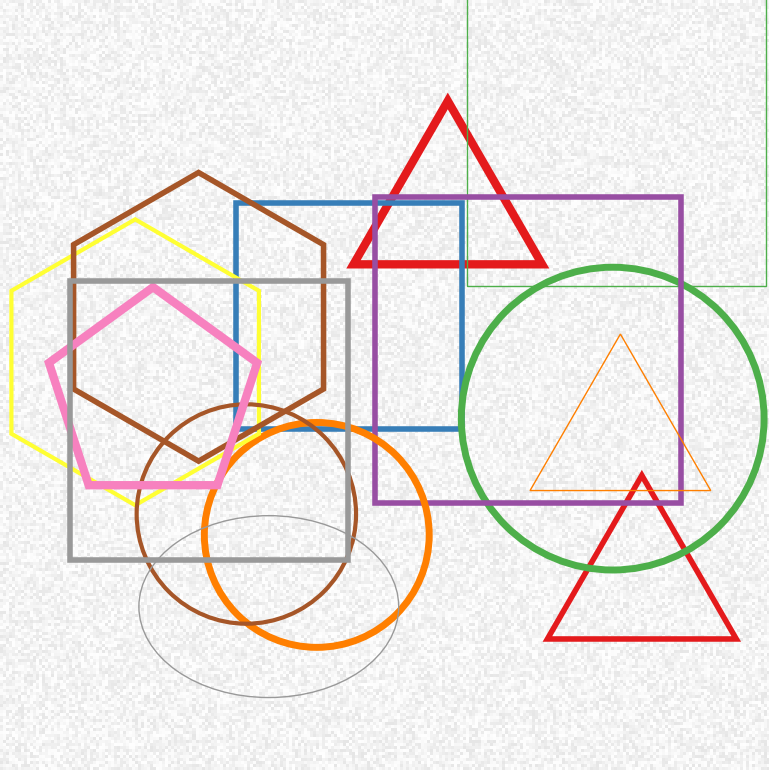[{"shape": "triangle", "thickness": 2, "radius": 0.71, "center": [0.834, 0.241]}, {"shape": "triangle", "thickness": 3, "radius": 0.71, "center": [0.582, 0.727]}, {"shape": "square", "thickness": 2, "radius": 0.73, "center": [0.453, 0.589]}, {"shape": "circle", "thickness": 2.5, "radius": 0.98, "center": [0.796, 0.456]}, {"shape": "square", "thickness": 0.5, "radius": 0.97, "center": [0.801, 0.823]}, {"shape": "square", "thickness": 2, "radius": 0.99, "center": [0.686, 0.546]}, {"shape": "triangle", "thickness": 0.5, "radius": 0.68, "center": [0.806, 0.431]}, {"shape": "circle", "thickness": 2.5, "radius": 0.73, "center": [0.411, 0.305]}, {"shape": "hexagon", "thickness": 1.5, "radius": 0.93, "center": [0.176, 0.53]}, {"shape": "circle", "thickness": 1.5, "radius": 0.71, "center": [0.32, 0.332]}, {"shape": "hexagon", "thickness": 2, "radius": 0.94, "center": [0.258, 0.589]}, {"shape": "pentagon", "thickness": 3, "radius": 0.71, "center": [0.199, 0.485]}, {"shape": "square", "thickness": 2, "radius": 0.91, "center": [0.271, 0.454]}, {"shape": "oval", "thickness": 0.5, "radius": 0.84, "center": [0.349, 0.212]}]